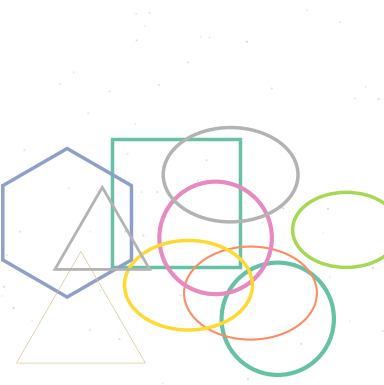[{"shape": "circle", "thickness": 3, "radius": 0.73, "center": [0.721, 0.172]}, {"shape": "square", "thickness": 2.5, "radius": 0.83, "center": [0.457, 0.473]}, {"shape": "oval", "thickness": 1.5, "radius": 0.86, "center": [0.651, 0.239]}, {"shape": "hexagon", "thickness": 2.5, "radius": 0.96, "center": [0.174, 0.421]}, {"shape": "circle", "thickness": 3, "radius": 0.73, "center": [0.56, 0.382]}, {"shape": "oval", "thickness": 2.5, "radius": 0.7, "center": [0.899, 0.403]}, {"shape": "oval", "thickness": 2.5, "radius": 0.83, "center": [0.489, 0.259]}, {"shape": "triangle", "thickness": 0.5, "radius": 0.97, "center": [0.21, 0.154]}, {"shape": "triangle", "thickness": 2, "radius": 0.71, "center": [0.266, 0.371]}, {"shape": "oval", "thickness": 2.5, "radius": 0.88, "center": [0.599, 0.546]}]